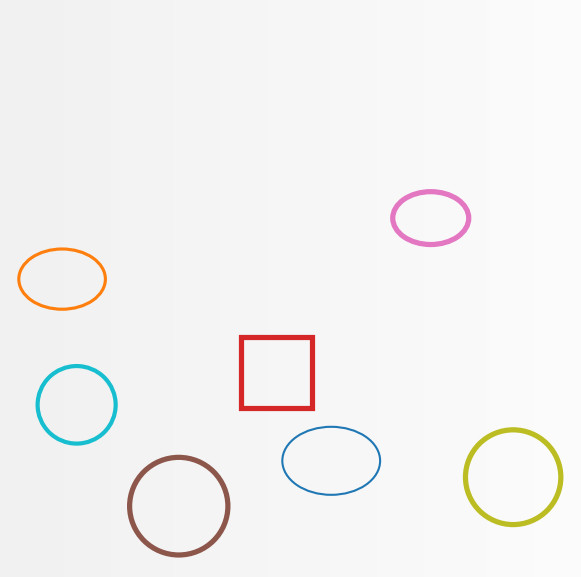[{"shape": "oval", "thickness": 1, "radius": 0.42, "center": [0.57, 0.201]}, {"shape": "oval", "thickness": 1.5, "radius": 0.37, "center": [0.107, 0.516]}, {"shape": "square", "thickness": 2.5, "radius": 0.31, "center": [0.475, 0.354]}, {"shape": "circle", "thickness": 2.5, "radius": 0.42, "center": [0.308, 0.123]}, {"shape": "oval", "thickness": 2.5, "radius": 0.33, "center": [0.741, 0.621]}, {"shape": "circle", "thickness": 2.5, "radius": 0.41, "center": [0.883, 0.173]}, {"shape": "circle", "thickness": 2, "radius": 0.34, "center": [0.132, 0.298]}]